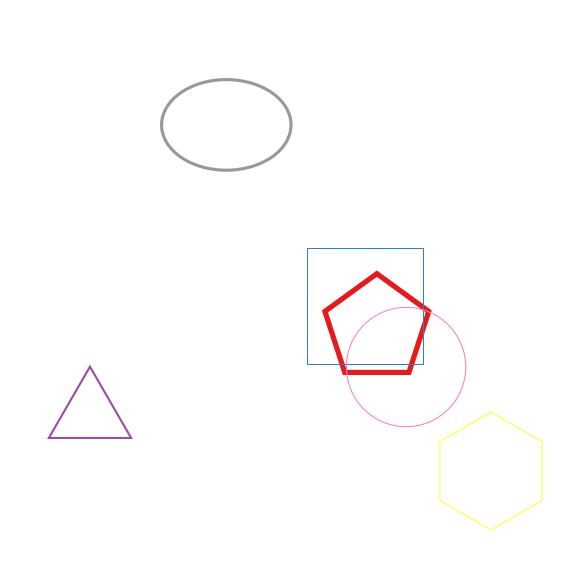[{"shape": "pentagon", "thickness": 2.5, "radius": 0.47, "center": [0.653, 0.431]}, {"shape": "square", "thickness": 0.5, "radius": 0.5, "center": [0.632, 0.469]}, {"shape": "triangle", "thickness": 1, "radius": 0.41, "center": [0.156, 0.282]}, {"shape": "hexagon", "thickness": 0.5, "radius": 0.51, "center": [0.85, 0.184]}, {"shape": "circle", "thickness": 0.5, "radius": 0.52, "center": [0.703, 0.364]}, {"shape": "oval", "thickness": 1.5, "radius": 0.56, "center": [0.392, 0.783]}]